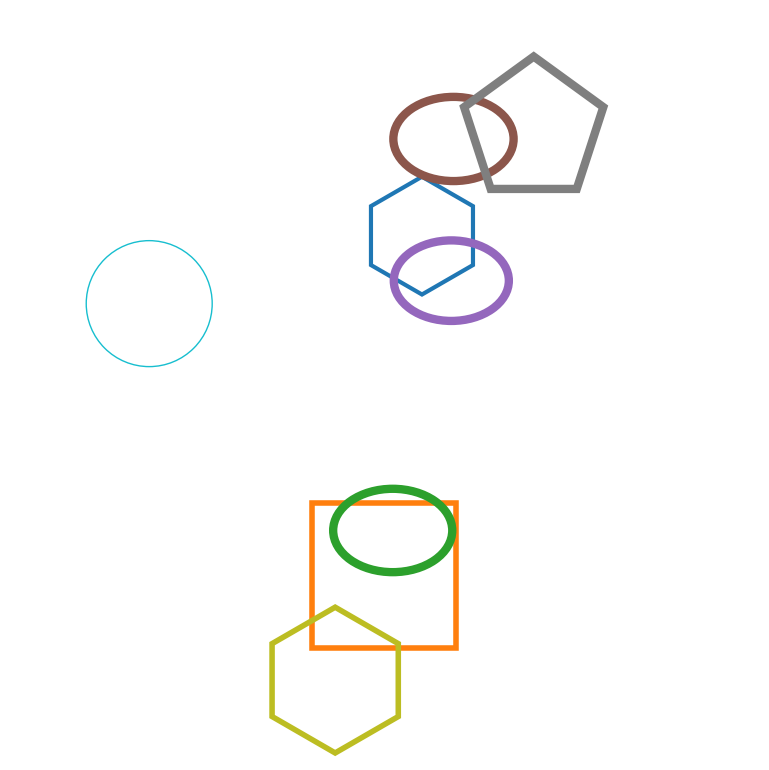[{"shape": "hexagon", "thickness": 1.5, "radius": 0.38, "center": [0.548, 0.694]}, {"shape": "square", "thickness": 2, "radius": 0.47, "center": [0.499, 0.253]}, {"shape": "oval", "thickness": 3, "radius": 0.39, "center": [0.51, 0.311]}, {"shape": "oval", "thickness": 3, "radius": 0.37, "center": [0.586, 0.635]}, {"shape": "oval", "thickness": 3, "radius": 0.39, "center": [0.589, 0.82]}, {"shape": "pentagon", "thickness": 3, "radius": 0.48, "center": [0.693, 0.832]}, {"shape": "hexagon", "thickness": 2, "radius": 0.47, "center": [0.435, 0.117]}, {"shape": "circle", "thickness": 0.5, "radius": 0.41, "center": [0.194, 0.606]}]